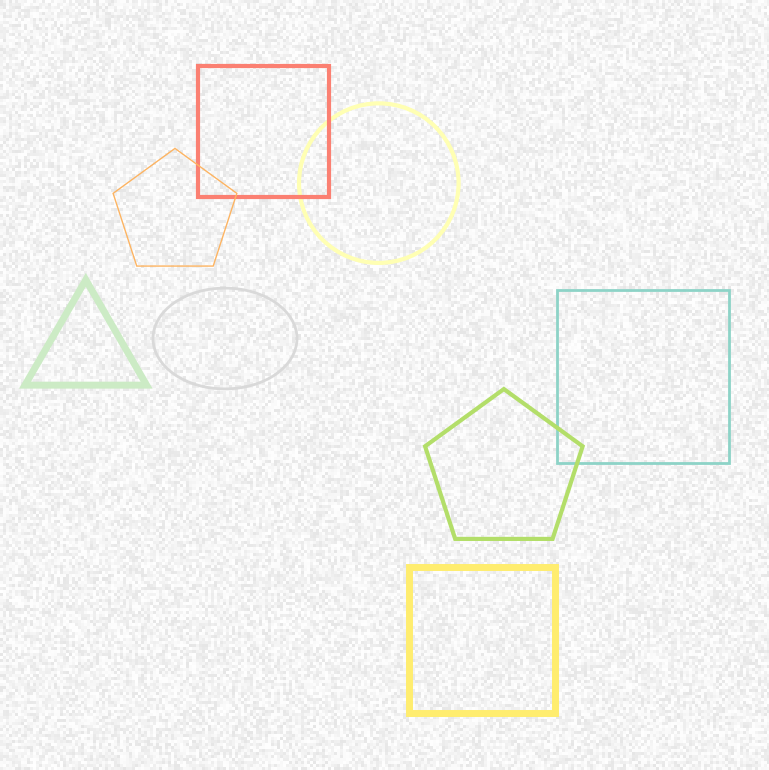[{"shape": "square", "thickness": 1, "radius": 0.56, "center": [0.835, 0.511]}, {"shape": "circle", "thickness": 1.5, "radius": 0.52, "center": [0.492, 0.762]}, {"shape": "square", "thickness": 1.5, "radius": 0.42, "center": [0.342, 0.829]}, {"shape": "pentagon", "thickness": 0.5, "radius": 0.42, "center": [0.227, 0.723]}, {"shape": "pentagon", "thickness": 1.5, "radius": 0.54, "center": [0.654, 0.387]}, {"shape": "oval", "thickness": 1, "radius": 0.47, "center": [0.292, 0.56]}, {"shape": "triangle", "thickness": 2.5, "radius": 0.46, "center": [0.111, 0.545]}, {"shape": "square", "thickness": 2.5, "radius": 0.48, "center": [0.626, 0.169]}]